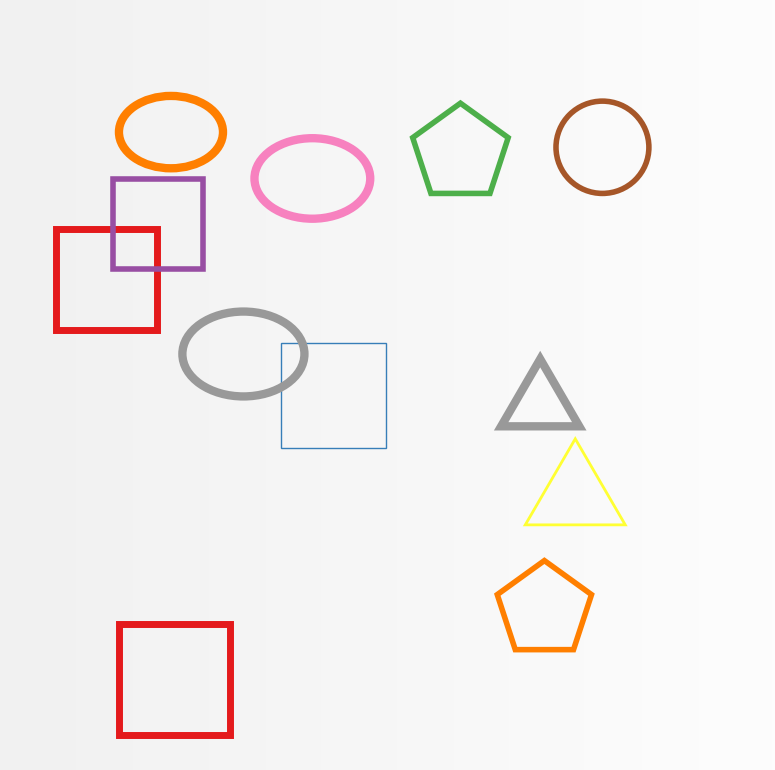[{"shape": "square", "thickness": 2.5, "radius": 0.36, "center": [0.225, 0.117]}, {"shape": "square", "thickness": 2.5, "radius": 0.32, "center": [0.138, 0.637]}, {"shape": "square", "thickness": 0.5, "radius": 0.34, "center": [0.43, 0.486]}, {"shape": "pentagon", "thickness": 2, "radius": 0.32, "center": [0.594, 0.801]}, {"shape": "square", "thickness": 2, "radius": 0.29, "center": [0.204, 0.709]}, {"shape": "pentagon", "thickness": 2, "radius": 0.32, "center": [0.702, 0.208]}, {"shape": "oval", "thickness": 3, "radius": 0.34, "center": [0.221, 0.828]}, {"shape": "triangle", "thickness": 1, "radius": 0.37, "center": [0.742, 0.356]}, {"shape": "circle", "thickness": 2, "radius": 0.3, "center": [0.777, 0.809]}, {"shape": "oval", "thickness": 3, "radius": 0.37, "center": [0.403, 0.768]}, {"shape": "oval", "thickness": 3, "radius": 0.39, "center": [0.314, 0.54]}, {"shape": "triangle", "thickness": 3, "radius": 0.29, "center": [0.697, 0.475]}]